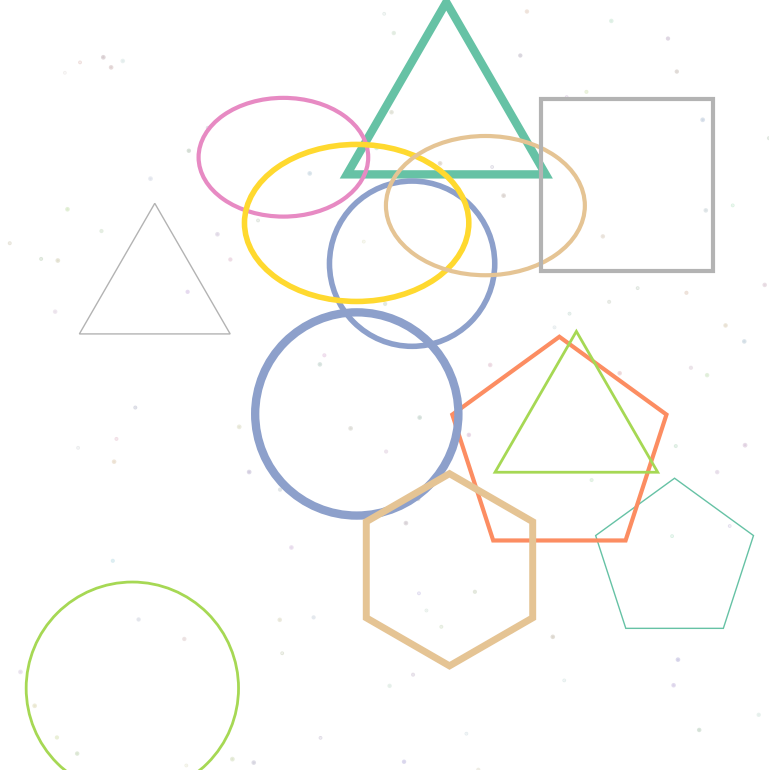[{"shape": "triangle", "thickness": 3, "radius": 0.75, "center": [0.58, 0.848]}, {"shape": "pentagon", "thickness": 0.5, "radius": 0.54, "center": [0.876, 0.271]}, {"shape": "pentagon", "thickness": 1.5, "radius": 0.73, "center": [0.726, 0.416]}, {"shape": "circle", "thickness": 2, "radius": 0.54, "center": [0.535, 0.658]}, {"shape": "circle", "thickness": 3, "radius": 0.66, "center": [0.463, 0.462]}, {"shape": "oval", "thickness": 1.5, "radius": 0.55, "center": [0.368, 0.796]}, {"shape": "triangle", "thickness": 1, "radius": 0.61, "center": [0.749, 0.448]}, {"shape": "circle", "thickness": 1, "radius": 0.69, "center": [0.172, 0.106]}, {"shape": "oval", "thickness": 2, "radius": 0.73, "center": [0.463, 0.71]}, {"shape": "hexagon", "thickness": 2.5, "radius": 0.62, "center": [0.584, 0.26]}, {"shape": "oval", "thickness": 1.5, "radius": 0.65, "center": [0.63, 0.733]}, {"shape": "square", "thickness": 1.5, "radius": 0.56, "center": [0.815, 0.76]}, {"shape": "triangle", "thickness": 0.5, "radius": 0.57, "center": [0.201, 0.623]}]